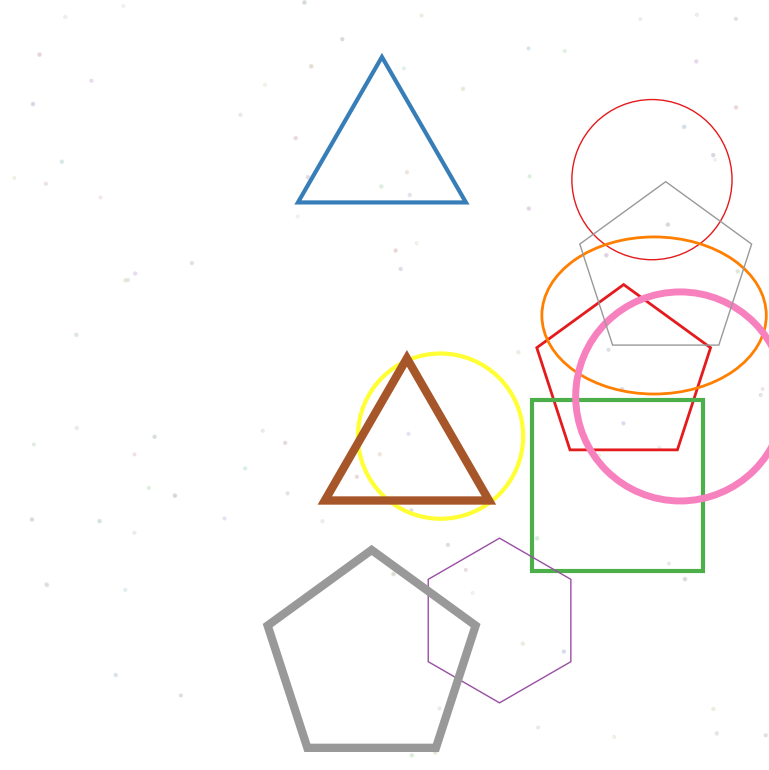[{"shape": "pentagon", "thickness": 1, "radius": 0.59, "center": [0.81, 0.512]}, {"shape": "circle", "thickness": 0.5, "radius": 0.52, "center": [0.847, 0.767]}, {"shape": "triangle", "thickness": 1.5, "radius": 0.63, "center": [0.496, 0.8]}, {"shape": "square", "thickness": 1.5, "radius": 0.56, "center": [0.802, 0.37]}, {"shape": "hexagon", "thickness": 0.5, "radius": 0.53, "center": [0.649, 0.194]}, {"shape": "oval", "thickness": 1, "radius": 0.73, "center": [0.849, 0.59]}, {"shape": "circle", "thickness": 1.5, "radius": 0.54, "center": [0.572, 0.434]}, {"shape": "triangle", "thickness": 3, "radius": 0.62, "center": [0.528, 0.412]}, {"shape": "circle", "thickness": 2.5, "radius": 0.68, "center": [0.883, 0.485]}, {"shape": "pentagon", "thickness": 0.5, "radius": 0.59, "center": [0.865, 0.647]}, {"shape": "pentagon", "thickness": 3, "radius": 0.71, "center": [0.483, 0.144]}]